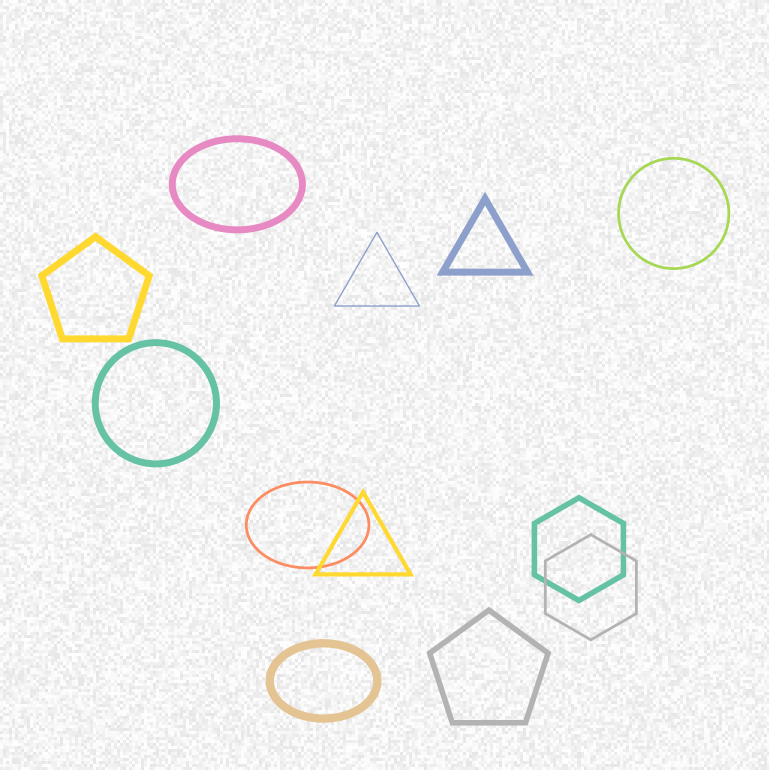[{"shape": "hexagon", "thickness": 2, "radius": 0.33, "center": [0.752, 0.287]}, {"shape": "circle", "thickness": 2.5, "radius": 0.39, "center": [0.202, 0.476]}, {"shape": "oval", "thickness": 1, "radius": 0.4, "center": [0.399, 0.318]}, {"shape": "triangle", "thickness": 0.5, "radius": 0.32, "center": [0.49, 0.634]}, {"shape": "triangle", "thickness": 2.5, "radius": 0.32, "center": [0.63, 0.678]}, {"shape": "oval", "thickness": 2.5, "radius": 0.42, "center": [0.308, 0.761]}, {"shape": "circle", "thickness": 1, "radius": 0.36, "center": [0.875, 0.723]}, {"shape": "pentagon", "thickness": 2.5, "radius": 0.37, "center": [0.124, 0.619]}, {"shape": "triangle", "thickness": 1.5, "radius": 0.36, "center": [0.472, 0.29]}, {"shape": "oval", "thickness": 3, "radius": 0.35, "center": [0.42, 0.116]}, {"shape": "pentagon", "thickness": 2, "radius": 0.4, "center": [0.635, 0.127]}, {"shape": "hexagon", "thickness": 1, "radius": 0.34, "center": [0.767, 0.237]}]